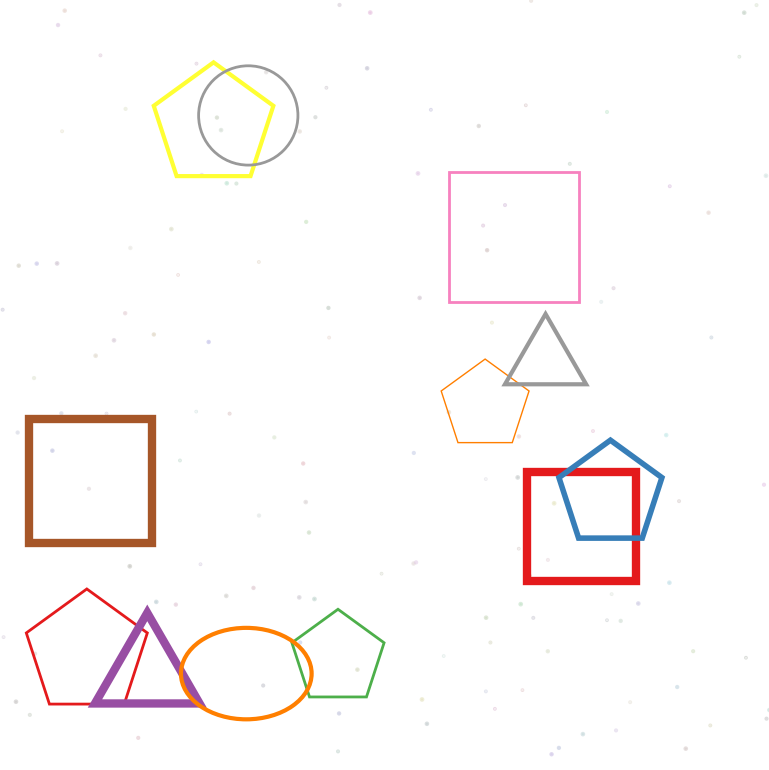[{"shape": "pentagon", "thickness": 1, "radius": 0.41, "center": [0.113, 0.152]}, {"shape": "square", "thickness": 3, "radius": 0.35, "center": [0.755, 0.316]}, {"shape": "pentagon", "thickness": 2, "radius": 0.35, "center": [0.793, 0.358]}, {"shape": "pentagon", "thickness": 1, "radius": 0.31, "center": [0.439, 0.146]}, {"shape": "triangle", "thickness": 3, "radius": 0.39, "center": [0.191, 0.126]}, {"shape": "pentagon", "thickness": 0.5, "radius": 0.3, "center": [0.63, 0.474]}, {"shape": "oval", "thickness": 1.5, "radius": 0.42, "center": [0.32, 0.125]}, {"shape": "pentagon", "thickness": 1.5, "radius": 0.41, "center": [0.277, 0.837]}, {"shape": "square", "thickness": 3, "radius": 0.4, "center": [0.118, 0.375]}, {"shape": "square", "thickness": 1, "radius": 0.42, "center": [0.668, 0.692]}, {"shape": "triangle", "thickness": 1.5, "radius": 0.3, "center": [0.709, 0.531]}, {"shape": "circle", "thickness": 1, "radius": 0.32, "center": [0.322, 0.85]}]